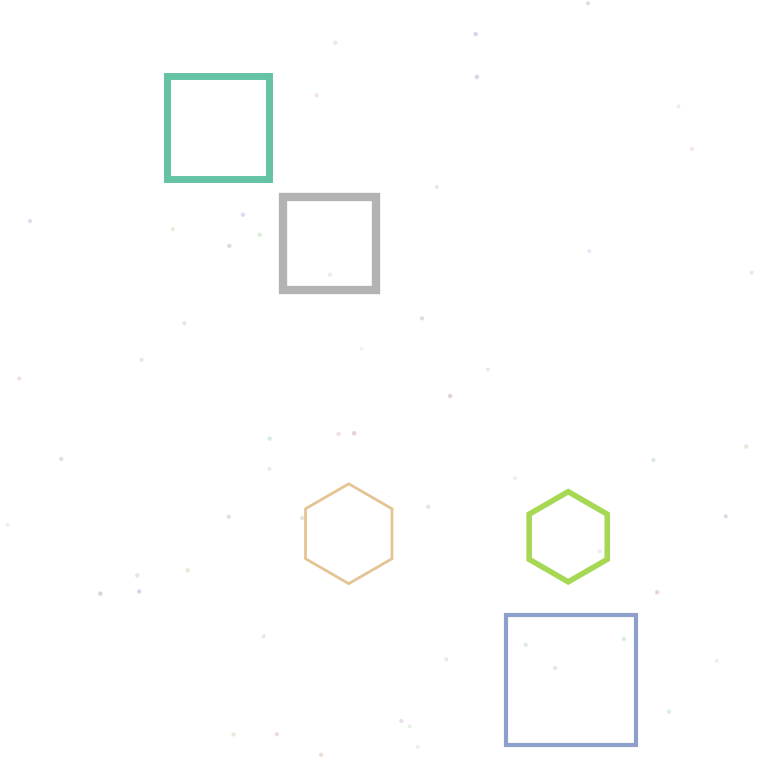[{"shape": "square", "thickness": 2.5, "radius": 0.33, "center": [0.283, 0.834]}, {"shape": "square", "thickness": 1.5, "radius": 0.42, "center": [0.742, 0.117]}, {"shape": "hexagon", "thickness": 2, "radius": 0.29, "center": [0.738, 0.303]}, {"shape": "hexagon", "thickness": 1, "radius": 0.32, "center": [0.453, 0.307]}, {"shape": "square", "thickness": 3, "radius": 0.3, "center": [0.428, 0.684]}]